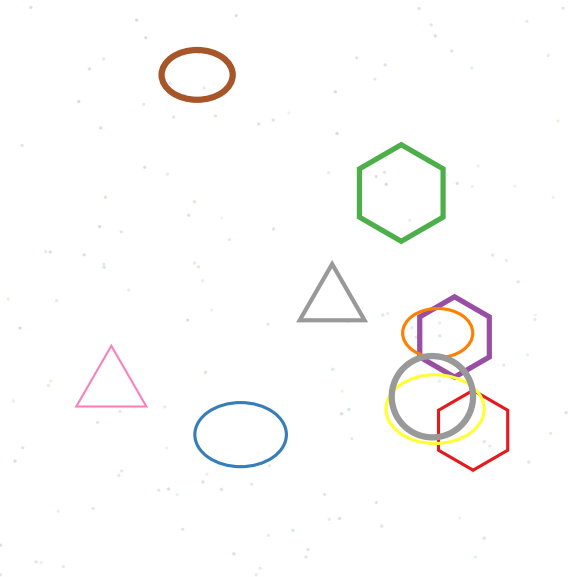[{"shape": "hexagon", "thickness": 1.5, "radius": 0.35, "center": [0.819, 0.254]}, {"shape": "oval", "thickness": 1.5, "radius": 0.4, "center": [0.417, 0.247]}, {"shape": "hexagon", "thickness": 2.5, "radius": 0.42, "center": [0.695, 0.665]}, {"shape": "hexagon", "thickness": 2.5, "radius": 0.35, "center": [0.787, 0.416]}, {"shape": "oval", "thickness": 1.5, "radius": 0.3, "center": [0.758, 0.422]}, {"shape": "oval", "thickness": 1.5, "radius": 0.42, "center": [0.753, 0.291]}, {"shape": "oval", "thickness": 3, "radius": 0.31, "center": [0.341, 0.869]}, {"shape": "triangle", "thickness": 1, "radius": 0.35, "center": [0.193, 0.33]}, {"shape": "triangle", "thickness": 2, "radius": 0.32, "center": [0.575, 0.477]}, {"shape": "circle", "thickness": 3, "radius": 0.35, "center": [0.749, 0.312]}]